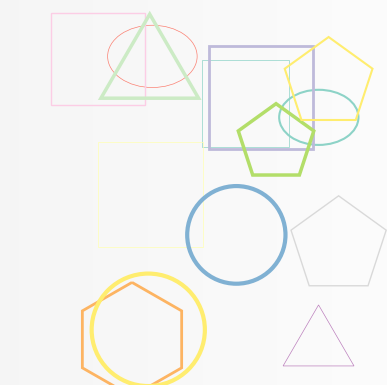[{"shape": "oval", "thickness": 1.5, "radius": 0.51, "center": [0.823, 0.695]}, {"shape": "square", "thickness": 0.5, "radius": 0.56, "center": [0.634, 0.732]}, {"shape": "square", "thickness": 0.5, "radius": 0.68, "center": [0.388, 0.494]}, {"shape": "square", "thickness": 2, "radius": 0.67, "center": [0.673, 0.747]}, {"shape": "oval", "thickness": 0.5, "radius": 0.58, "center": [0.393, 0.854]}, {"shape": "circle", "thickness": 3, "radius": 0.63, "center": [0.61, 0.39]}, {"shape": "hexagon", "thickness": 2, "radius": 0.74, "center": [0.341, 0.119]}, {"shape": "pentagon", "thickness": 2.5, "radius": 0.51, "center": [0.712, 0.628]}, {"shape": "square", "thickness": 1, "radius": 0.6, "center": [0.253, 0.847]}, {"shape": "pentagon", "thickness": 1, "radius": 0.65, "center": [0.874, 0.362]}, {"shape": "triangle", "thickness": 0.5, "radius": 0.53, "center": [0.822, 0.102]}, {"shape": "triangle", "thickness": 2.5, "radius": 0.73, "center": [0.386, 0.818]}, {"shape": "pentagon", "thickness": 1.5, "radius": 0.6, "center": [0.848, 0.785]}, {"shape": "circle", "thickness": 3, "radius": 0.73, "center": [0.383, 0.143]}]